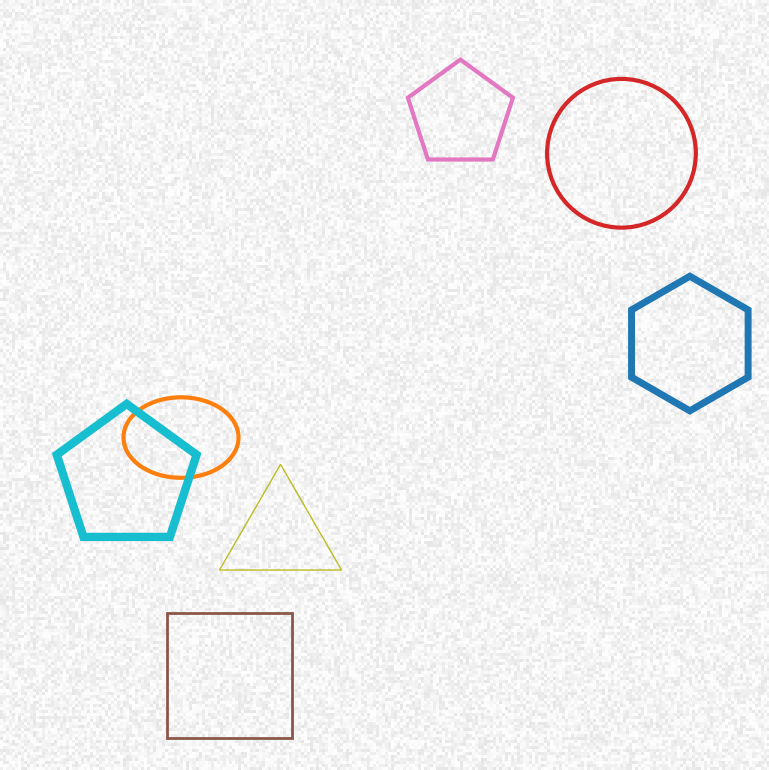[{"shape": "hexagon", "thickness": 2.5, "radius": 0.44, "center": [0.896, 0.554]}, {"shape": "oval", "thickness": 1.5, "radius": 0.37, "center": [0.235, 0.432]}, {"shape": "circle", "thickness": 1.5, "radius": 0.48, "center": [0.807, 0.801]}, {"shape": "square", "thickness": 1, "radius": 0.41, "center": [0.298, 0.123]}, {"shape": "pentagon", "thickness": 1.5, "radius": 0.36, "center": [0.598, 0.851]}, {"shape": "triangle", "thickness": 0.5, "radius": 0.46, "center": [0.364, 0.305]}, {"shape": "pentagon", "thickness": 3, "radius": 0.48, "center": [0.165, 0.38]}]